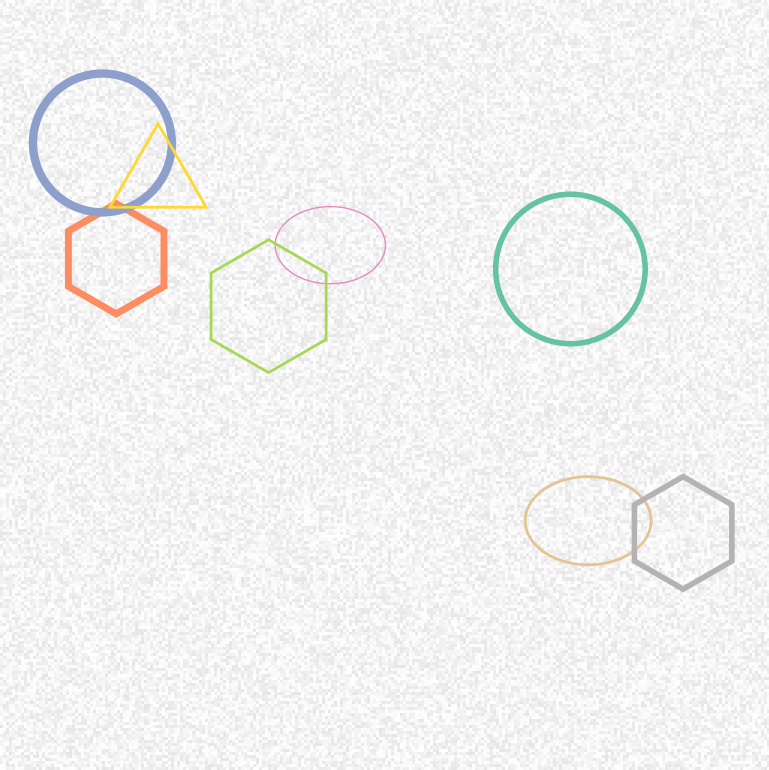[{"shape": "circle", "thickness": 2, "radius": 0.49, "center": [0.741, 0.651]}, {"shape": "hexagon", "thickness": 2.5, "radius": 0.36, "center": [0.151, 0.664]}, {"shape": "circle", "thickness": 3, "radius": 0.45, "center": [0.133, 0.814]}, {"shape": "oval", "thickness": 0.5, "radius": 0.36, "center": [0.429, 0.682]}, {"shape": "hexagon", "thickness": 1, "radius": 0.43, "center": [0.349, 0.602]}, {"shape": "triangle", "thickness": 1, "radius": 0.36, "center": [0.205, 0.767]}, {"shape": "oval", "thickness": 1, "radius": 0.41, "center": [0.764, 0.324]}, {"shape": "hexagon", "thickness": 2, "radius": 0.37, "center": [0.887, 0.308]}]